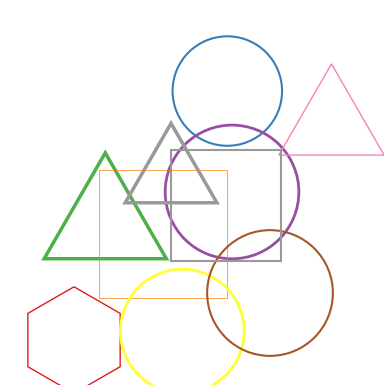[{"shape": "hexagon", "thickness": 1, "radius": 0.69, "center": [0.192, 0.117]}, {"shape": "circle", "thickness": 1.5, "radius": 0.71, "center": [0.59, 0.764]}, {"shape": "triangle", "thickness": 2.5, "radius": 0.92, "center": [0.273, 0.42]}, {"shape": "circle", "thickness": 2, "radius": 0.87, "center": [0.603, 0.501]}, {"shape": "square", "thickness": 0.5, "radius": 0.83, "center": [0.424, 0.391]}, {"shape": "circle", "thickness": 2, "radius": 0.8, "center": [0.473, 0.14]}, {"shape": "circle", "thickness": 1.5, "radius": 0.82, "center": [0.701, 0.239]}, {"shape": "triangle", "thickness": 1, "radius": 0.79, "center": [0.861, 0.676]}, {"shape": "triangle", "thickness": 2.5, "radius": 0.69, "center": [0.444, 0.542]}, {"shape": "square", "thickness": 1.5, "radius": 0.72, "center": [0.587, 0.467]}]